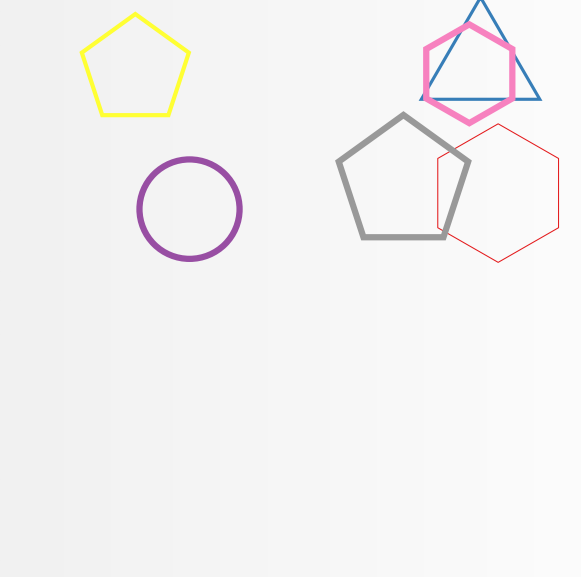[{"shape": "hexagon", "thickness": 0.5, "radius": 0.6, "center": [0.857, 0.665]}, {"shape": "triangle", "thickness": 1.5, "radius": 0.59, "center": [0.827, 0.886]}, {"shape": "circle", "thickness": 3, "radius": 0.43, "center": [0.326, 0.637]}, {"shape": "pentagon", "thickness": 2, "radius": 0.48, "center": [0.233, 0.878]}, {"shape": "hexagon", "thickness": 3, "radius": 0.43, "center": [0.807, 0.871]}, {"shape": "pentagon", "thickness": 3, "radius": 0.59, "center": [0.694, 0.683]}]